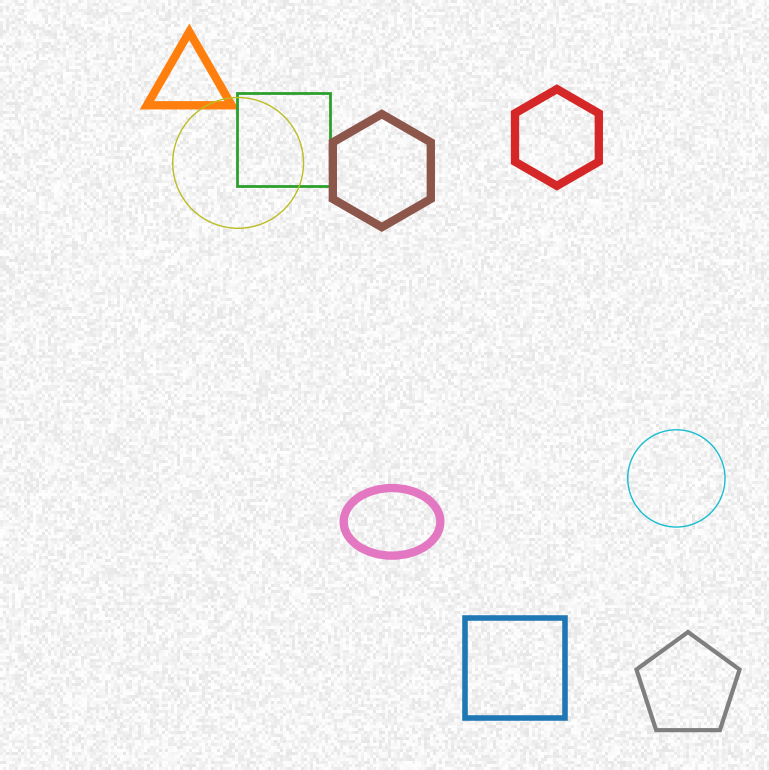[{"shape": "square", "thickness": 2, "radius": 0.32, "center": [0.669, 0.132]}, {"shape": "triangle", "thickness": 3, "radius": 0.32, "center": [0.246, 0.895]}, {"shape": "square", "thickness": 1, "radius": 0.3, "center": [0.368, 0.819]}, {"shape": "hexagon", "thickness": 3, "radius": 0.31, "center": [0.723, 0.821]}, {"shape": "hexagon", "thickness": 3, "radius": 0.37, "center": [0.496, 0.778]}, {"shape": "oval", "thickness": 3, "radius": 0.31, "center": [0.509, 0.322]}, {"shape": "pentagon", "thickness": 1.5, "radius": 0.35, "center": [0.894, 0.109]}, {"shape": "circle", "thickness": 0.5, "radius": 0.42, "center": [0.309, 0.788]}, {"shape": "circle", "thickness": 0.5, "radius": 0.32, "center": [0.878, 0.379]}]